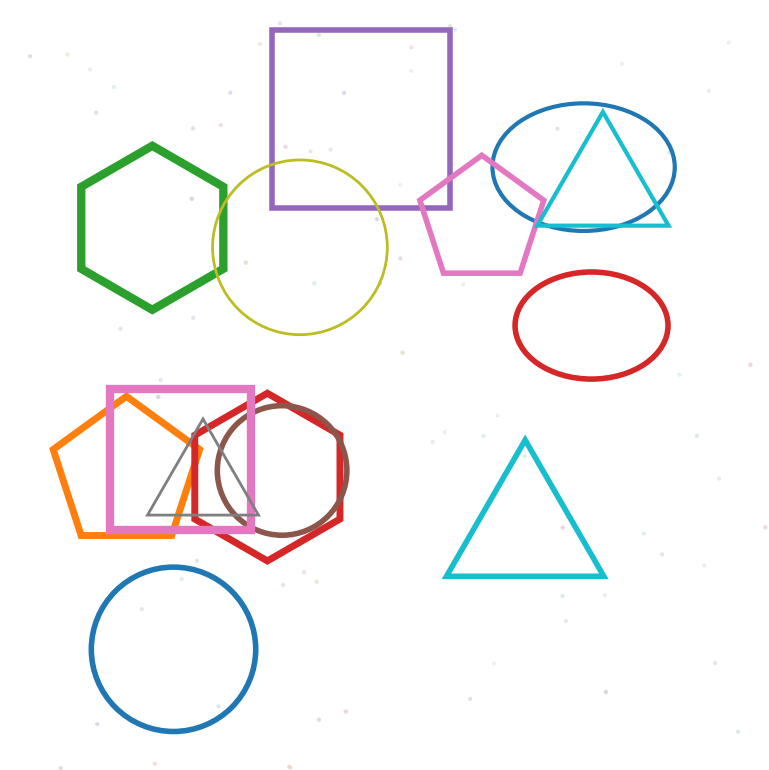[{"shape": "oval", "thickness": 1.5, "radius": 0.59, "center": [0.758, 0.783]}, {"shape": "circle", "thickness": 2, "radius": 0.53, "center": [0.225, 0.157]}, {"shape": "pentagon", "thickness": 2.5, "radius": 0.5, "center": [0.164, 0.385]}, {"shape": "hexagon", "thickness": 3, "radius": 0.53, "center": [0.198, 0.704]}, {"shape": "oval", "thickness": 2, "radius": 0.5, "center": [0.768, 0.577]}, {"shape": "hexagon", "thickness": 2.5, "radius": 0.54, "center": [0.347, 0.38]}, {"shape": "square", "thickness": 2, "radius": 0.58, "center": [0.468, 0.845]}, {"shape": "circle", "thickness": 2, "radius": 0.42, "center": [0.366, 0.389]}, {"shape": "square", "thickness": 3, "radius": 0.46, "center": [0.235, 0.403]}, {"shape": "pentagon", "thickness": 2, "radius": 0.42, "center": [0.626, 0.714]}, {"shape": "triangle", "thickness": 1, "radius": 0.42, "center": [0.264, 0.373]}, {"shape": "circle", "thickness": 1, "radius": 0.57, "center": [0.39, 0.679]}, {"shape": "triangle", "thickness": 1.5, "radius": 0.49, "center": [0.783, 0.756]}, {"shape": "triangle", "thickness": 2, "radius": 0.59, "center": [0.682, 0.311]}]